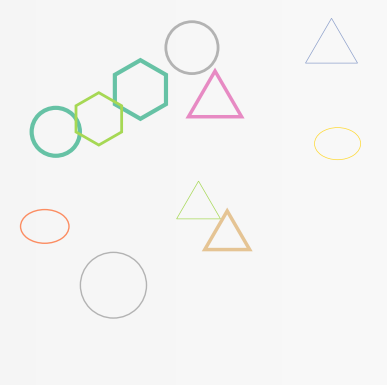[{"shape": "circle", "thickness": 3, "radius": 0.31, "center": [0.144, 0.658]}, {"shape": "hexagon", "thickness": 3, "radius": 0.38, "center": [0.362, 0.768]}, {"shape": "oval", "thickness": 1, "radius": 0.31, "center": [0.116, 0.412]}, {"shape": "triangle", "thickness": 0.5, "radius": 0.39, "center": [0.856, 0.875]}, {"shape": "triangle", "thickness": 2.5, "radius": 0.4, "center": [0.555, 0.736]}, {"shape": "triangle", "thickness": 0.5, "radius": 0.33, "center": [0.512, 0.464]}, {"shape": "hexagon", "thickness": 2, "radius": 0.34, "center": [0.255, 0.691]}, {"shape": "oval", "thickness": 0.5, "radius": 0.3, "center": [0.871, 0.627]}, {"shape": "triangle", "thickness": 2.5, "radius": 0.33, "center": [0.586, 0.385]}, {"shape": "circle", "thickness": 2, "radius": 0.34, "center": [0.495, 0.876]}, {"shape": "circle", "thickness": 1, "radius": 0.43, "center": [0.293, 0.259]}]